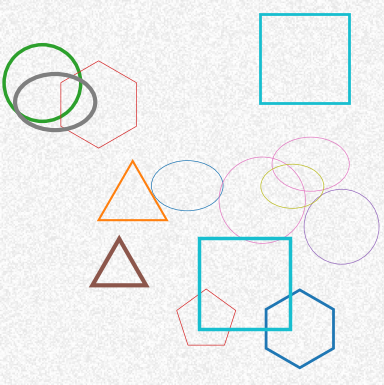[{"shape": "oval", "thickness": 0.5, "radius": 0.47, "center": [0.486, 0.518]}, {"shape": "hexagon", "thickness": 2, "radius": 0.51, "center": [0.779, 0.146]}, {"shape": "triangle", "thickness": 1.5, "radius": 0.51, "center": [0.345, 0.479]}, {"shape": "circle", "thickness": 2.5, "radius": 0.5, "center": [0.11, 0.784]}, {"shape": "pentagon", "thickness": 0.5, "radius": 0.4, "center": [0.536, 0.169]}, {"shape": "hexagon", "thickness": 0.5, "radius": 0.57, "center": [0.256, 0.729]}, {"shape": "circle", "thickness": 0.5, "radius": 0.49, "center": [0.887, 0.411]}, {"shape": "triangle", "thickness": 3, "radius": 0.4, "center": [0.31, 0.299]}, {"shape": "oval", "thickness": 0.5, "radius": 0.5, "center": [0.807, 0.574]}, {"shape": "circle", "thickness": 0.5, "radius": 0.56, "center": [0.681, 0.48]}, {"shape": "oval", "thickness": 3, "radius": 0.52, "center": [0.143, 0.735]}, {"shape": "oval", "thickness": 0.5, "radius": 0.41, "center": [0.759, 0.516]}, {"shape": "square", "thickness": 2.5, "radius": 0.59, "center": [0.635, 0.263]}, {"shape": "square", "thickness": 2, "radius": 0.58, "center": [0.792, 0.848]}]